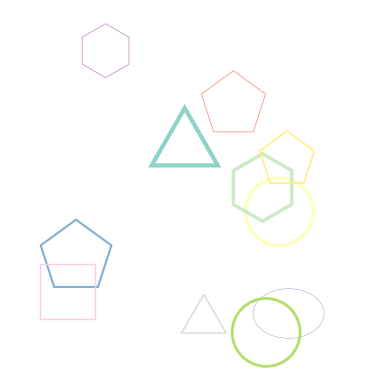[{"shape": "triangle", "thickness": 3, "radius": 0.5, "center": [0.48, 0.62]}, {"shape": "circle", "thickness": 2, "radius": 0.44, "center": [0.725, 0.45]}, {"shape": "oval", "thickness": 0.5, "radius": 0.46, "center": [0.75, 0.186]}, {"shape": "pentagon", "thickness": 0.5, "radius": 0.44, "center": [0.606, 0.729]}, {"shape": "pentagon", "thickness": 1.5, "radius": 0.48, "center": [0.198, 0.333]}, {"shape": "circle", "thickness": 2, "radius": 0.44, "center": [0.691, 0.137]}, {"shape": "square", "thickness": 1, "radius": 0.36, "center": [0.176, 0.242]}, {"shape": "triangle", "thickness": 1, "radius": 0.33, "center": [0.529, 0.168]}, {"shape": "hexagon", "thickness": 0.5, "radius": 0.35, "center": [0.274, 0.868]}, {"shape": "hexagon", "thickness": 2.5, "radius": 0.44, "center": [0.682, 0.513]}, {"shape": "pentagon", "thickness": 1, "radius": 0.37, "center": [0.746, 0.585]}]